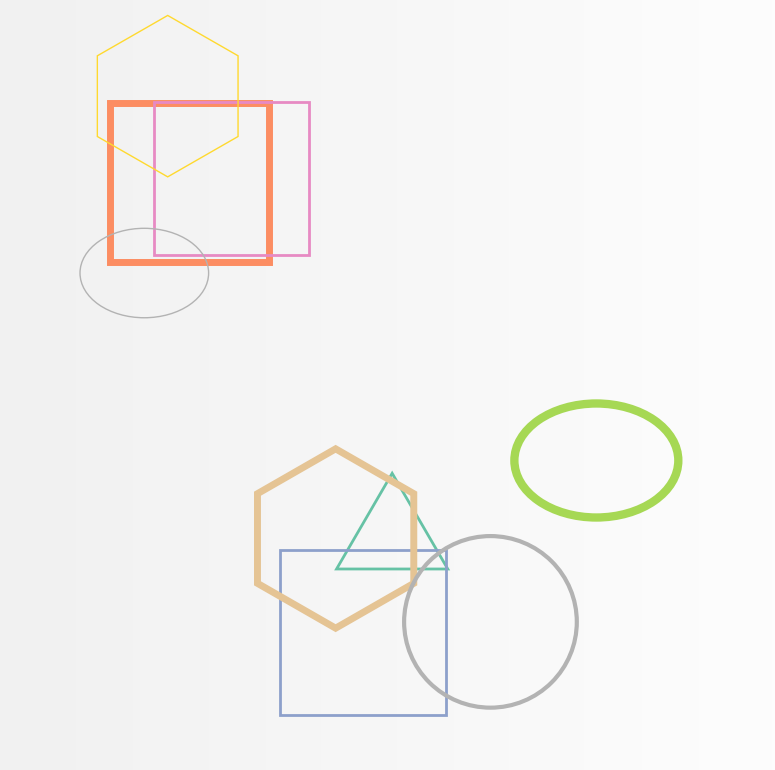[{"shape": "triangle", "thickness": 1, "radius": 0.41, "center": [0.506, 0.302]}, {"shape": "square", "thickness": 2.5, "radius": 0.51, "center": [0.245, 0.763]}, {"shape": "square", "thickness": 1, "radius": 0.54, "center": [0.468, 0.178]}, {"shape": "square", "thickness": 1, "radius": 0.5, "center": [0.299, 0.768]}, {"shape": "oval", "thickness": 3, "radius": 0.53, "center": [0.769, 0.402]}, {"shape": "hexagon", "thickness": 0.5, "radius": 0.52, "center": [0.216, 0.875]}, {"shape": "hexagon", "thickness": 2.5, "radius": 0.58, "center": [0.433, 0.301]}, {"shape": "circle", "thickness": 1.5, "radius": 0.56, "center": [0.633, 0.192]}, {"shape": "oval", "thickness": 0.5, "radius": 0.41, "center": [0.186, 0.645]}]